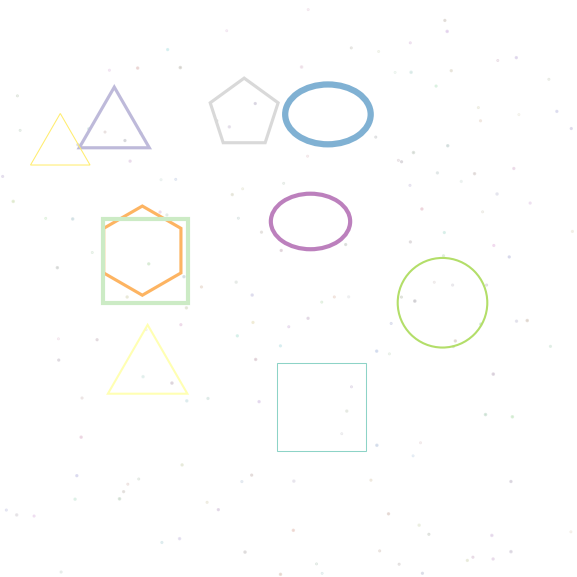[{"shape": "square", "thickness": 0.5, "radius": 0.38, "center": [0.557, 0.294]}, {"shape": "triangle", "thickness": 1, "radius": 0.4, "center": [0.256, 0.357]}, {"shape": "triangle", "thickness": 1.5, "radius": 0.35, "center": [0.198, 0.778]}, {"shape": "oval", "thickness": 3, "radius": 0.37, "center": [0.568, 0.801]}, {"shape": "hexagon", "thickness": 1.5, "radius": 0.39, "center": [0.246, 0.565]}, {"shape": "circle", "thickness": 1, "radius": 0.39, "center": [0.766, 0.475]}, {"shape": "pentagon", "thickness": 1.5, "radius": 0.31, "center": [0.423, 0.802]}, {"shape": "oval", "thickness": 2, "radius": 0.34, "center": [0.538, 0.616]}, {"shape": "square", "thickness": 2, "radius": 0.37, "center": [0.252, 0.547]}, {"shape": "triangle", "thickness": 0.5, "radius": 0.3, "center": [0.104, 0.743]}]